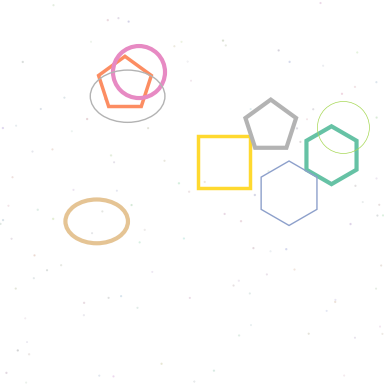[{"shape": "hexagon", "thickness": 3, "radius": 0.38, "center": [0.861, 0.597]}, {"shape": "pentagon", "thickness": 2.5, "radius": 0.36, "center": [0.325, 0.782]}, {"shape": "hexagon", "thickness": 1, "radius": 0.42, "center": [0.751, 0.498]}, {"shape": "circle", "thickness": 3, "radius": 0.34, "center": [0.361, 0.813]}, {"shape": "circle", "thickness": 0.5, "radius": 0.34, "center": [0.892, 0.669]}, {"shape": "square", "thickness": 2.5, "radius": 0.34, "center": [0.582, 0.578]}, {"shape": "oval", "thickness": 3, "radius": 0.41, "center": [0.251, 0.425]}, {"shape": "pentagon", "thickness": 3, "radius": 0.35, "center": [0.703, 0.672]}, {"shape": "oval", "thickness": 1, "radius": 0.48, "center": [0.331, 0.75]}]